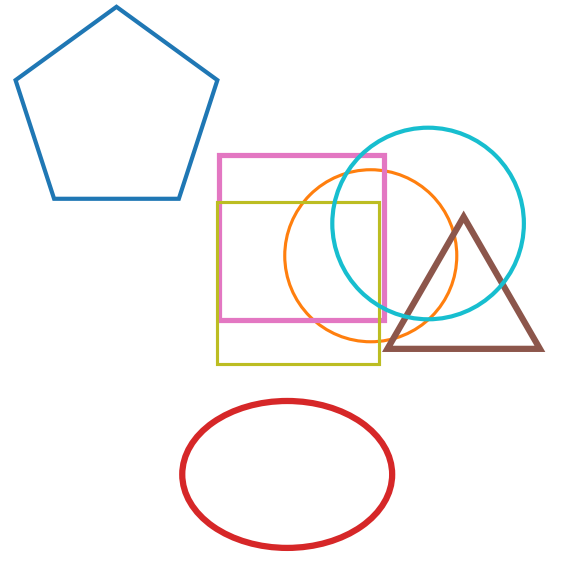[{"shape": "pentagon", "thickness": 2, "radius": 0.92, "center": [0.202, 0.804]}, {"shape": "circle", "thickness": 1.5, "radius": 0.74, "center": [0.642, 0.556]}, {"shape": "oval", "thickness": 3, "radius": 0.91, "center": [0.497, 0.178]}, {"shape": "triangle", "thickness": 3, "radius": 0.76, "center": [0.803, 0.471]}, {"shape": "square", "thickness": 2.5, "radius": 0.71, "center": [0.522, 0.589]}, {"shape": "square", "thickness": 1.5, "radius": 0.7, "center": [0.517, 0.509]}, {"shape": "circle", "thickness": 2, "radius": 0.83, "center": [0.741, 0.612]}]